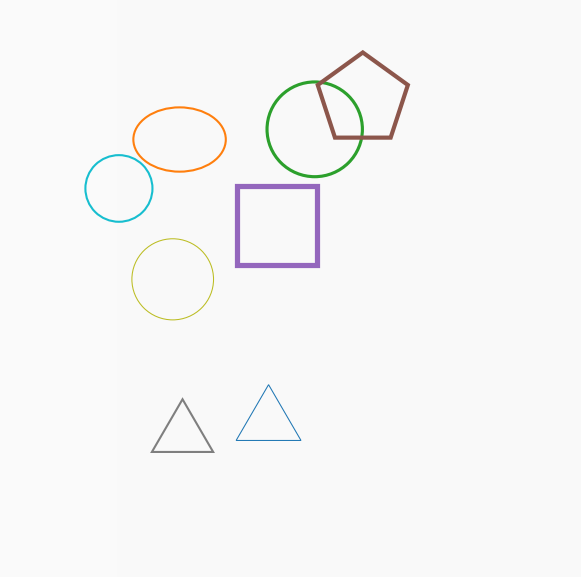[{"shape": "triangle", "thickness": 0.5, "radius": 0.32, "center": [0.462, 0.269]}, {"shape": "oval", "thickness": 1, "radius": 0.4, "center": [0.309, 0.758]}, {"shape": "circle", "thickness": 1.5, "radius": 0.41, "center": [0.541, 0.775]}, {"shape": "square", "thickness": 2.5, "radius": 0.34, "center": [0.477, 0.609]}, {"shape": "pentagon", "thickness": 2, "radius": 0.41, "center": [0.624, 0.827]}, {"shape": "triangle", "thickness": 1, "radius": 0.3, "center": [0.314, 0.247]}, {"shape": "circle", "thickness": 0.5, "radius": 0.35, "center": [0.297, 0.515]}, {"shape": "circle", "thickness": 1, "radius": 0.29, "center": [0.205, 0.673]}]